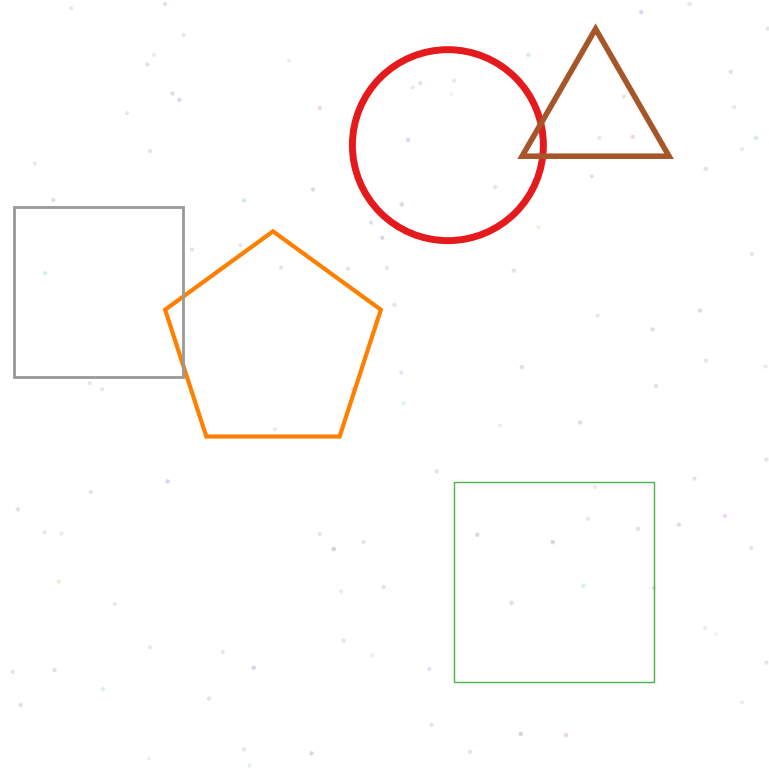[{"shape": "circle", "thickness": 2.5, "radius": 0.62, "center": [0.582, 0.811]}, {"shape": "square", "thickness": 0.5, "radius": 0.65, "center": [0.719, 0.244]}, {"shape": "pentagon", "thickness": 1.5, "radius": 0.74, "center": [0.355, 0.552]}, {"shape": "triangle", "thickness": 2, "radius": 0.55, "center": [0.773, 0.852]}, {"shape": "square", "thickness": 1, "radius": 0.55, "center": [0.128, 0.621]}]